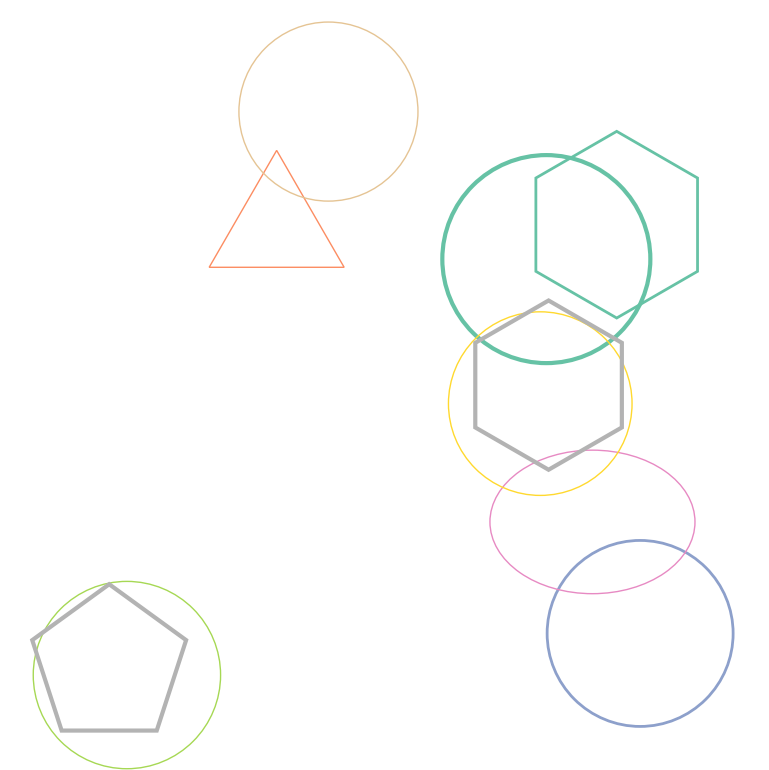[{"shape": "hexagon", "thickness": 1, "radius": 0.61, "center": [0.801, 0.708]}, {"shape": "circle", "thickness": 1.5, "radius": 0.68, "center": [0.71, 0.663]}, {"shape": "triangle", "thickness": 0.5, "radius": 0.51, "center": [0.359, 0.703]}, {"shape": "circle", "thickness": 1, "radius": 0.6, "center": [0.831, 0.177]}, {"shape": "oval", "thickness": 0.5, "radius": 0.67, "center": [0.769, 0.322]}, {"shape": "circle", "thickness": 0.5, "radius": 0.61, "center": [0.165, 0.123]}, {"shape": "circle", "thickness": 0.5, "radius": 0.6, "center": [0.702, 0.476]}, {"shape": "circle", "thickness": 0.5, "radius": 0.58, "center": [0.427, 0.855]}, {"shape": "pentagon", "thickness": 1.5, "radius": 0.53, "center": [0.142, 0.136]}, {"shape": "hexagon", "thickness": 1.5, "radius": 0.55, "center": [0.712, 0.5]}]